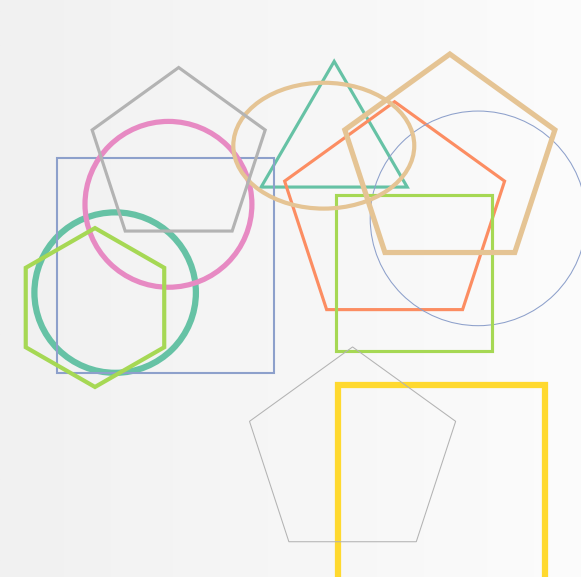[{"shape": "triangle", "thickness": 1.5, "radius": 0.73, "center": [0.575, 0.748]}, {"shape": "circle", "thickness": 3, "radius": 0.69, "center": [0.198, 0.492]}, {"shape": "pentagon", "thickness": 1.5, "radius": 0.99, "center": [0.679, 0.624]}, {"shape": "circle", "thickness": 0.5, "radius": 0.93, "center": [0.823, 0.621]}, {"shape": "square", "thickness": 1, "radius": 0.93, "center": [0.285, 0.539]}, {"shape": "circle", "thickness": 2.5, "radius": 0.72, "center": [0.29, 0.645]}, {"shape": "square", "thickness": 1.5, "radius": 0.67, "center": [0.712, 0.526]}, {"shape": "hexagon", "thickness": 2, "radius": 0.69, "center": [0.163, 0.467]}, {"shape": "square", "thickness": 3, "radius": 0.89, "center": [0.76, 0.154]}, {"shape": "oval", "thickness": 2, "radius": 0.78, "center": [0.557, 0.747]}, {"shape": "pentagon", "thickness": 2.5, "radius": 0.95, "center": [0.774, 0.716]}, {"shape": "pentagon", "thickness": 0.5, "radius": 0.93, "center": [0.607, 0.212]}, {"shape": "pentagon", "thickness": 1.5, "radius": 0.78, "center": [0.307, 0.726]}]